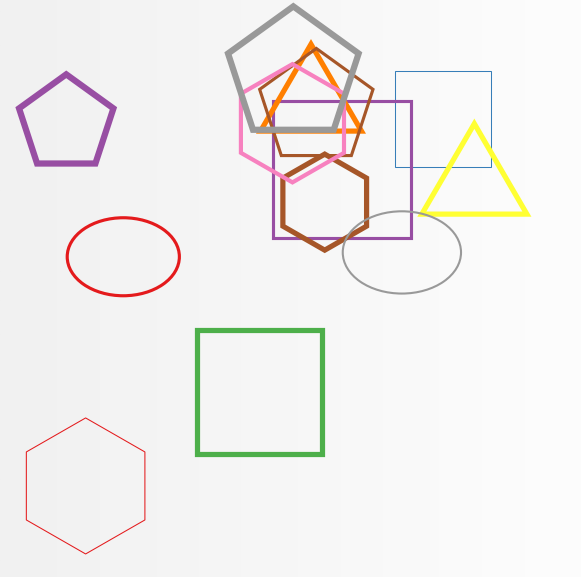[{"shape": "hexagon", "thickness": 0.5, "radius": 0.59, "center": [0.147, 0.158]}, {"shape": "oval", "thickness": 1.5, "radius": 0.48, "center": [0.212, 0.555]}, {"shape": "square", "thickness": 0.5, "radius": 0.41, "center": [0.761, 0.793]}, {"shape": "square", "thickness": 2.5, "radius": 0.54, "center": [0.446, 0.32]}, {"shape": "pentagon", "thickness": 3, "radius": 0.43, "center": [0.114, 0.785]}, {"shape": "square", "thickness": 1.5, "radius": 0.59, "center": [0.589, 0.705]}, {"shape": "triangle", "thickness": 2.5, "radius": 0.5, "center": [0.535, 0.822]}, {"shape": "triangle", "thickness": 2.5, "radius": 0.52, "center": [0.816, 0.681]}, {"shape": "pentagon", "thickness": 1.5, "radius": 0.51, "center": [0.544, 0.813]}, {"shape": "hexagon", "thickness": 2.5, "radius": 0.42, "center": [0.559, 0.649]}, {"shape": "hexagon", "thickness": 2, "radius": 0.51, "center": [0.503, 0.786]}, {"shape": "pentagon", "thickness": 3, "radius": 0.59, "center": [0.505, 0.87]}, {"shape": "oval", "thickness": 1, "radius": 0.51, "center": [0.691, 0.562]}]